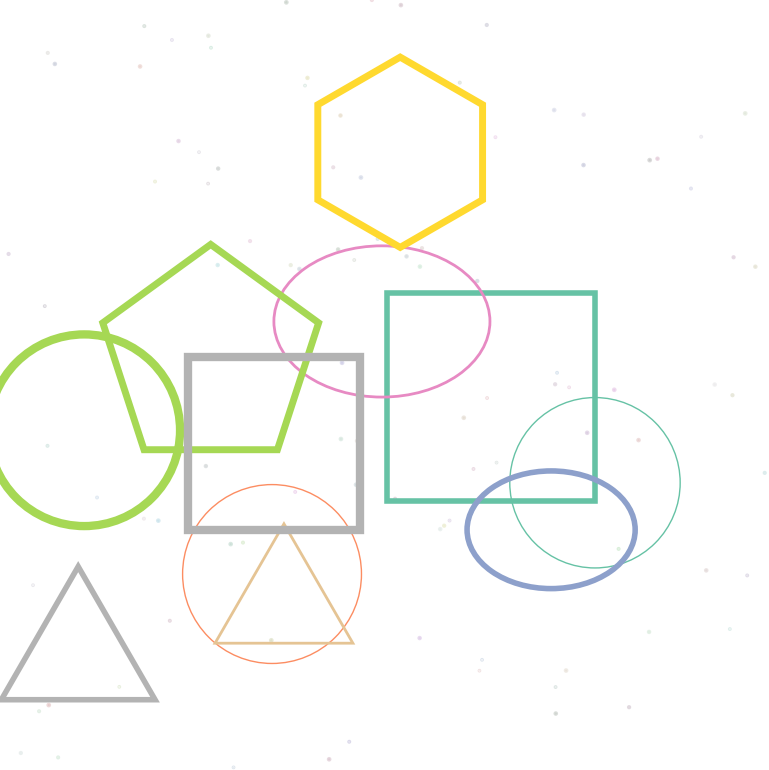[{"shape": "circle", "thickness": 0.5, "radius": 0.55, "center": [0.773, 0.373]}, {"shape": "square", "thickness": 2, "radius": 0.67, "center": [0.638, 0.484]}, {"shape": "circle", "thickness": 0.5, "radius": 0.58, "center": [0.353, 0.255]}, {"shape": "oval", "thickness": 2, "radius": 0.55, "center": [0.716, 0.312]}, {"shape": "oval", "thickness": 1, "radius": 0.7, "center": [0.496, 0.583]}, {"shape": "pentagon", "thickness": 2.5, "radius": 0.74, "center": [0.274, 0.535]}, {"shape": "circle", "thickness": 3, "radius": 0.62, "center": [0.109, 0.441]}, {"shape": "hexagon", "thickness": 2.5, "radius": 0.62, "center": [0.52, 0.802]}, {"shape": "triangle", "thickness": 1, "radius": 0.52, "center": [0.369, 0.216]}, {"shape": "square", "thickness": 3, "radius": 0.56, "center": [0.356, 0.424]}, {"shape": "triangle", "thickness": 2, "radius": 0.58, "center": [0.102, 0.149]}]